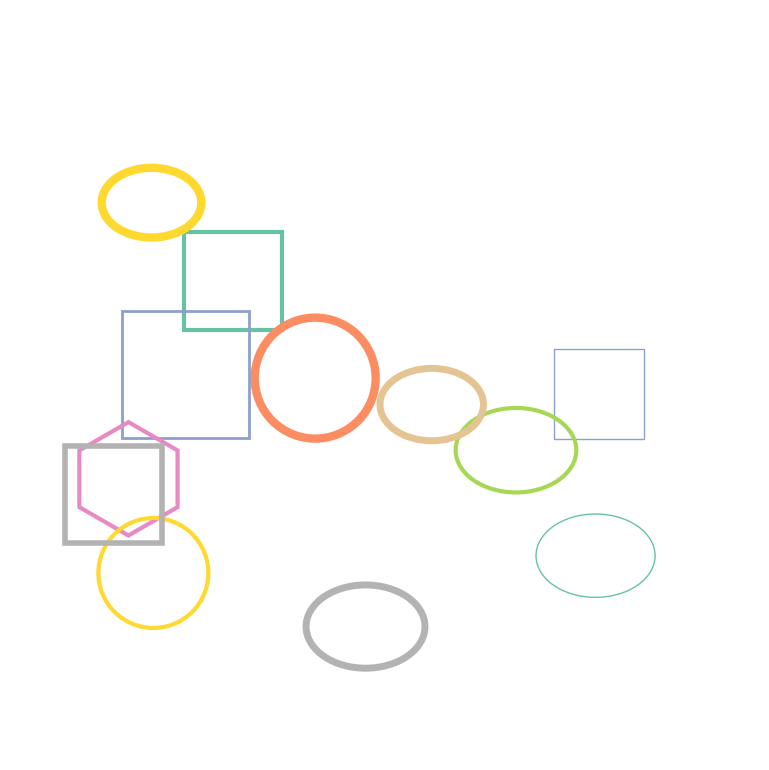[{"shape": "oval", "thickness": 0.5, "radius": 0.39, "center": [0.773, 0.278]}, {"shape": "square", "thickness": 1.5, "radius": 0.32, "center": [0.303, 0.635]}, {"shape": "circle", "thickness": 3, "radius": 0.39, "center": [0.409, 0.509]}, {"shape": "square", "thickness": 1, "radius": 0.41, "center": [0.241, 0.514]}, {"shape": "square", "thickness": 0.5, "radius": 0.29, "center": [0.778, 0.489]}, {"shape": "hexagon", "thickness": 1.5, "radius": 0.37, "center": [0.167, 0.378]}, {"shape": "oval", "thickness": 1.5, "radius": 0.39, "center": [0.67, 0.415]}, {"shape": "oval", "thickness": 3, "radius": 0.32, "center": [0.197, 0.737]}, {"shape": "circle", "thickness": 1.5, "radius": 0.36, "center": [0.199, 0.256]}, {"shape": "oval", "thickness": 2.5, "radius": 0.34, "center": [0.561, 0.475]}, {"shape": "square", "thickness": 2, "radius": 0.31, "center": [0.147, 0.358]}, {"shape": "oval", "thickness": 2.5, "radius": 0.39, "center": [0.475, 0.186]}]